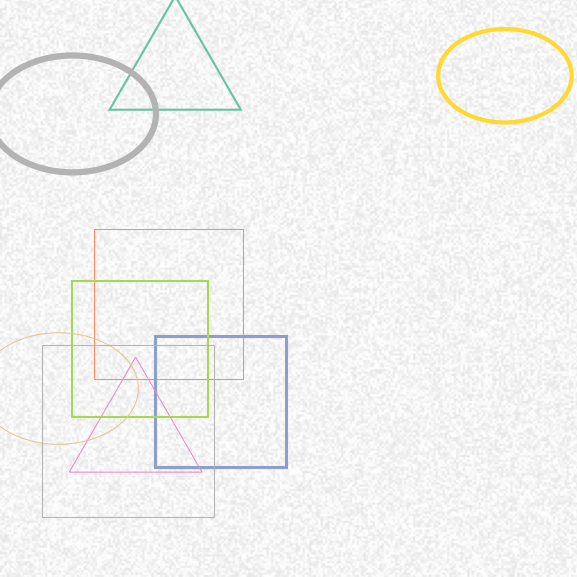[{"shape": "triangle", "thickness": 1, "radius": 0.66, "center": [0.303, 0.875]}, {"shape": "square", "thickness": 0.5, "radius": 0.65, "center": [0.291, 0.473]}, {"shape": "square", "thickness": 1.5, "radius": 0.57, "center": [0.382, 0.304]}, {"shape": "triangle", "thickness": 0.5, "radius": 0.66, "center": [0.235, 0.248]}, {"shape": "square", "thickness": 1, "radius": 0.59, "center": [0.242, 0.396]}, {"shape": "oval", "thickness": 2, "radius": 0.58, "center": [0.874, 0.868]}, {"shape": "oval", "thickness": 0.5, "radius": 0.69, "center": [0.102, 0.326]}, {"shape": "oval", "thickness": 3, "radius": 0.72, "center": [0.126, 0.802]}, {"shape": "square", "thickness": 0.5, "radius": 0.74, "center": [0.222, 0.254]}]